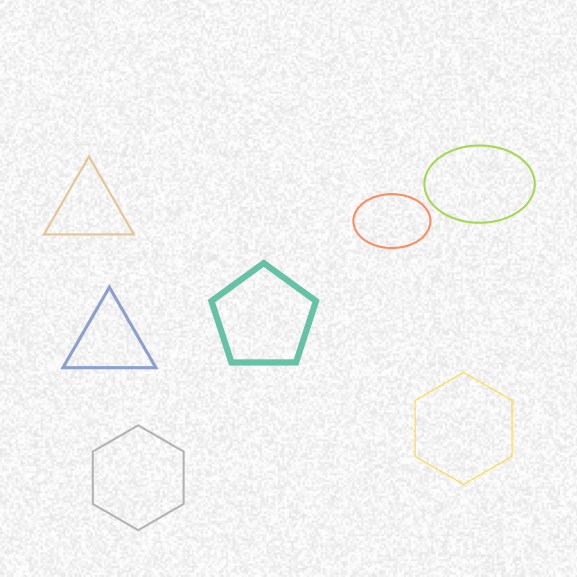[{"shape": "pentagon", "thickness": 3, "radius": 0.48, "center": [0.457, 0.448]}, {"shape": "oval", "thickness": 1, "radius": 0.33, "center": [0.679, 0.616]}, {"shape": "triangle", "thickness": 1.5, "radius": 0.46, "center": [0.189, 0.409]}, {"shape": "oval", "thickness": 1, "radius": 0.48, "center": [0.83, 0.68]}, {"shape": "hexagon", "thickness": 0.5, "radius": 0.48, "center": [0.803, 0.257]}, {"shape": "triangle", "thickness": 1, "radius": 0.45, "center": [0.154, 0.638]}, {"shape": "hexagon", "thickness": 1, "radius": 0.45, "center": [0.239, 0.172]}]